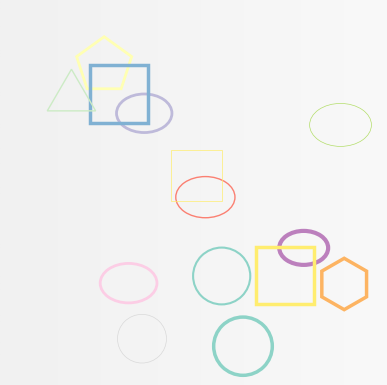[{"shape": "circle", "thickness": 1.5, "radius": 0.37, "center": [0.572, 0.283]}, {"shape": "circle", "thickness": 2.5, "radius": 0.38, "center": [0.627, 0.101]}, {"shape": "pentagon", "thickness": 2, "radius": 0.37, "center": [0.269, 0.83]}, {"shape": "oval", "thickness": 2, "radius": 0.36, "center": [0.372, 0.706]}, {"shape": "oval", "thickness": 1, "radius": 0.38, "center": [0.53, 0.488]}, {"shape": "square", "thickness": 2.5, "radius": 0.38, "center": [0.308, 0.756]}, {"shape": "hexagon", "thickness": 2.5, "radius": 0.33, "center": [0.888, 0.262]}, {"shape": "oval", "thickness": 0.5, "radius": 0.4, "center": [0.879, 0.676]}, {"shape": "oval", "thickness": 2, "radius": 0.37, "center": [0.332, 0.265]}, {"shape": "circle", "thickness": 0.5, "radius": 0.32, "center": [0.366, 0.12]}, {"shape": "oval", "thickness": 3, "radius": 0.32, "center": [0.784, 0.356]}, {"shape": "triangle", "thickness": 1, "radius": 0.36, "center": [0.184, 0.748]}, {"shape": "square", "thickness": 0.5, "radius": 0.33, "center": [0.508, 0.545]}, {"shape": "square", "thickness": 2.5, "radius": 0.37, "center": [0.736, 0.286]}]